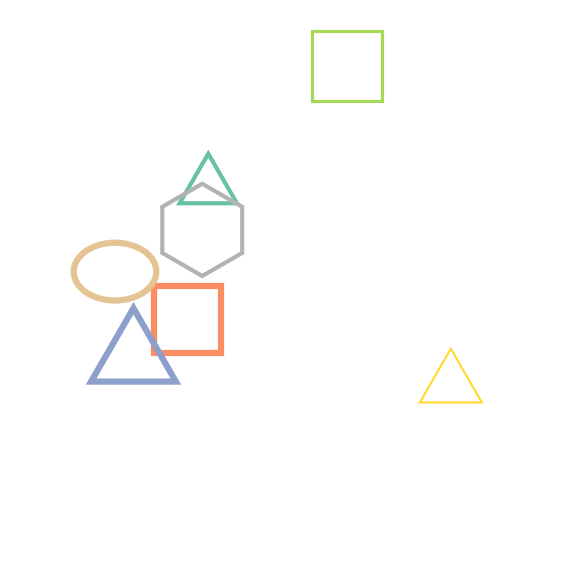[{"shape": "triangle", "thickness": 2, "radius": 0.29, "center": [0.361, 0.676]}, {"shape": "square", "thickness": 3, "radius": 0.29, "center": [0.324, 0.446]}, {"shape": "triangle", "thickness": 3, "radius": 0.42, "center": [0.231, 0.381]}, {"shape": "square", "thickness": 1.5, "radius": 0.3, "center": [0.602, 0.885]}, {"shape": "triangle", "thickness": 1, "radius": 0.31, "center": [0.781, 0.333]}, {"shape": "oval", "thickness": 3, "radius": 0.36, "center": [0.199, 0.529]}, {"shape": "hexagon", "thickness": 2, "radius": 0.4, "center": [0.35, 0.601]}]